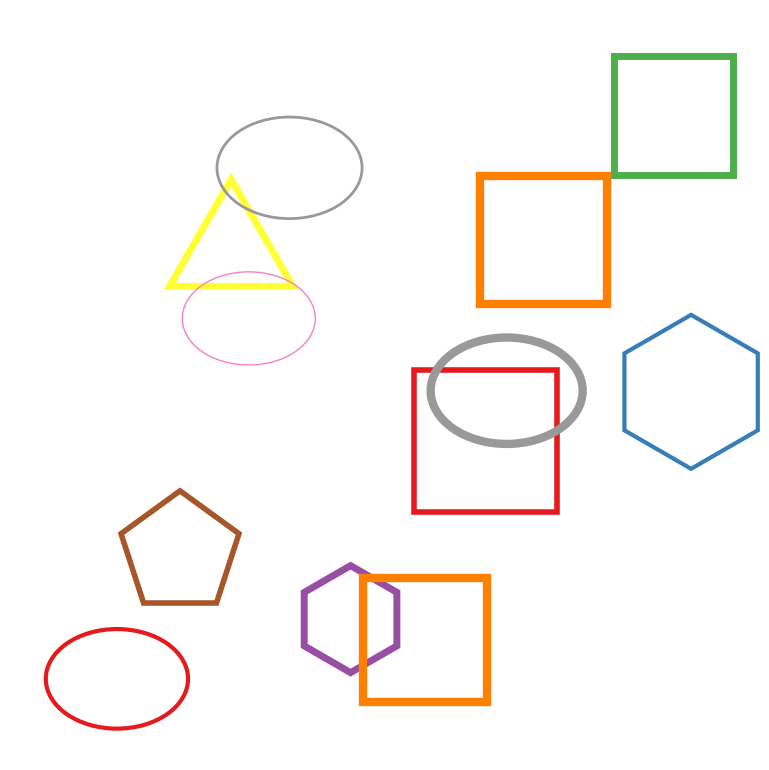[{"shape": "square", "thickness": 2, "radius": 0.46, "center": [0.631, 0.427]}, {"shape": "oval", "thickness": 1.5, "radius": 0.46, "center": [0.152, 0.118]}, {"shape": "hexagon", "thickness": 1.5, "radius": 0.5, "center": [0.898, 0.491]}, {"shape": "square", "thickness": 2.5, "radius": 0.39, "center": [0.874, 0.85]}, {"shape": "hexagon", "thickness": 2.5, "radius": 0.35, "center": [0.455, 0.196]}, {"shape": "square", "thickness": 3, "radius": 0.4, "center": [0.552, 0.169]}, {"shape": "square", "thickness": 3, "radius": 0.41, "center": [0.706, 0.688]}, {"shape": "triangle", "thickness": 2.5, "radius": 0.46, "center": [0.3, 0.674]}, {"shape": "pentagon", "thickness": 2, "radius": 0.4, "center": [0.234, 0.282]}, {"shape": "oval", "thickness": 0.5, "radius": 0.43, "center": [0.323, 0.586]}, {"shape": "oval", "thickness": 3, "radius": 0.49, "center": [0.658, 0.493]}, {"shape": "oval", "thickness": 1, "radius": 0.47, "center": [0.376, 0.782]}]